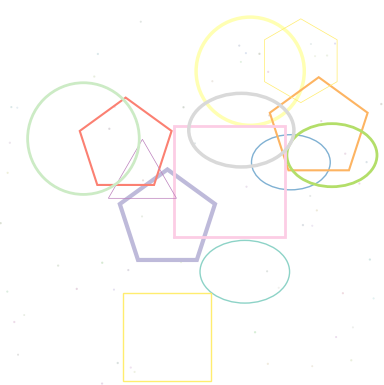[{"shape": "oval", "thickness": 1, "radius": 0.58, "center": [0.636, 0.294]}, {"shape": "circle", "thickness": 2.5, "radius": 0.7, "center": [0.65, 0.815]}, {"shape": "pentagon", "thickness": 3, "radius": 0.65, "center": [0.435, 0.43]}, {"shape": "pentagon", "thickness": 1.5, "radius": 0.63, "center": [0.326, 0.621]}, {"shape": "oval", "thickness": 1, "radius": 0.51, "center": [0.756, 0.579]}, {"shape": "pentagon", "thickness": 1.5, "radius": 0.67, "center": [0.828, 0.666]}, {"shape": "oval", "thickness": 2, "radius": 0.59, "center": [0.862, 0.597]}, {"shape": "square", "thickness": 2, "radius": 0.72, "center": [0.596, 0.528]}, {"shape": "oval", "thickness": 2.5, "radius": 0.68, "center": [0.627, 0.662]}, {"shape": "triangle", "thickness": 0.5, "radius": 0.51, "center": [0.37, 0.536]}, {"shape": "circle", "thickness": 2, "radius": 0.73, "center": [0.217, 0.64]}, {"shape": "square", "thickness": 1, "radius": 0.57, "center": [0.433, 0.125]}, {"shape": "hexagon", "thickness": 0.5, "radius": 0.54, "center": [0.781, 0.842]}]